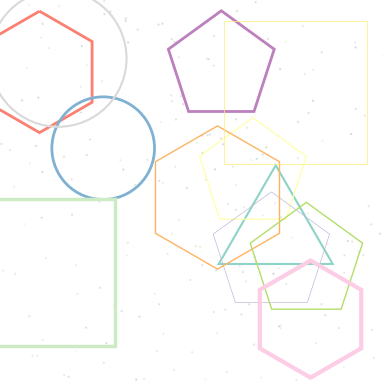[{"shape": "triangle", "thickness": 1.5, "radius": 0.85, "center": [0.716, 0.4]}, {"shape": "pentagon", "thickness": 1, "radius": 0.73, "center": [0.657, 0.549]}, {"shape": "pentagon", "thickness": 0.5, "radius": 0.79, "center": [0.705, 0.343]}, {"shape": "hexagon", "thickness": 2, "radius": 0.79, "center": [0.103, 0.813]}, {"shape": "circle", "thickness": 2, "radius": 0.67, "center": [0.268, 0.615]}, {"shape": "hexagon", "thickness": 1, "radius": 0.93, "center": [0.565, 0.487]}, {"shape": "pentagon", "thickness": 1, "radius": 0.77, "center": [0.796, 0.321]}, {"shape": "hexagon", "thickness": 3, "radius": 0.76, "center": [0.807, 0.171]}, {"shape": "circle", "thickness": 1.5, "radius": 0.89, "center": [0.151, 0.848]}, {"shape": "pentagon", "thickness": 2, "radius": 0.72, "center": [0.575, 0.827]}, {"shape": "square", "thickness": 2.5, "radius": 0.96, "center": [0.108, 0.292]}, {"shape": "square", "thickness": 0.5, "radius": 0.92, "center": [0.767, 0.759]}]